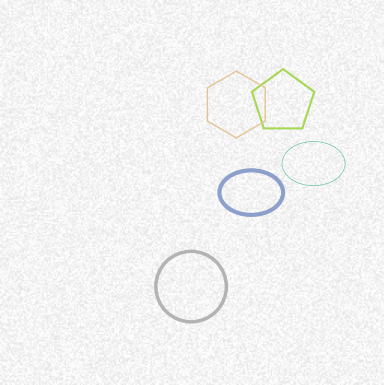[{"shape": "oval", "thickness": 0.5, "radius": 0.41, "center": [0.814, 0.575]}, {"shape": "oval", "thickness": 3, "radius": 0.41, "center": [0.653, 0.5]}, {"shape": "pentagon", "thickness": 1.5, "radius": 0.43, "center": [0.735, 0.735]}, {"shape": "hexagon", "thickness": 1, "radius": 0.43, "center": [0.614, 0.729]}, {"shape": "circle", "thickness": 2.5, "radius": 0.46, "center": [0.496, 0.256]}]